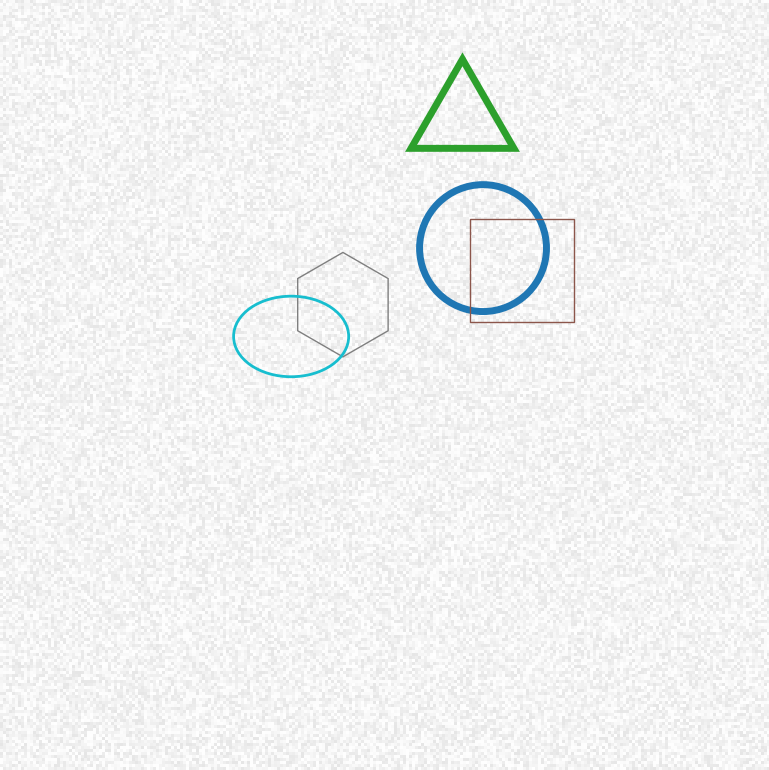[{"shape": "circle", "thickness": 2.5, "radius": 0.41, "center": [0.627, 0.678]}, {"shape": "triangle", "thickness": 2.5, "radius": 0.39, "center": [0.601, 0.846]}, {"shape": "square", "thickness": 0.5, "radius": 0.34, "center": [0.678, 0.649]}, {"shape": "hexagon", "thickness": 0.5, "radius": 0.34, "center": [0.445, 0.604]}, {"shape": "oval", "thickness": 1, "radius": 0.37, "center": [0.378, 0.563]}]